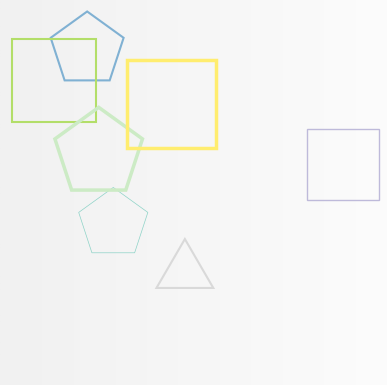[{"shape": "pentagon", "thickness": 0.5, "radius": 0.47, "center": [0.292, 0.419]}, {"shape": "square", "thickness": 1, "radius": 0.46, "center": [0.885, 0.572]}, {"shape": "pentagon", "thickness": 1.5, "radius": 0.49, "center": [0.225, 0.871]}, {"shape": "square", "thickness": 1.5, "radius": 0.54, "center": [0.139, 0.79]}, {"shape": "triangle", "thickness": 1.5, "radius": 0.42, "center": [0.477, 0.294]}, {"shape": "pentagon", "thickness": 2.5, "radius": 0.59, "center": [0.255, 0.602]}, {"shape": "square", "thickness": 2.5, "radius": 0.57, "center": [0.442, 0.73]}]